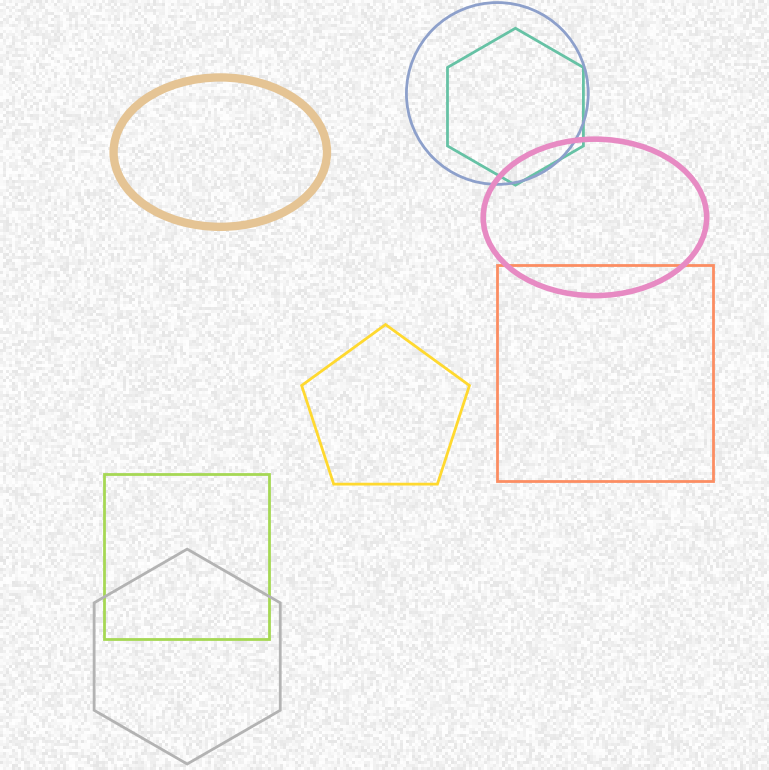[{"shape": "hexagon", "thickness": 1, "radius": 0.51, "center": [0.669, 0.861]}, {"shape": "square", "thickness": 1, "radius": 0.7, "center": [0.786, 0.515]}, {"shape": "circle", "thickness": 1, "radius": 0.59, "center": [0.646, 0.879]}, {"shape": "oval", "thickness": 2, "radius": 0.73, "center": [0.773, 0.718]}, {"shape": "square", "thickness": 1, "radius": 0.54, "center": [0.242, 0.277]}, {"shape": "pentagon", "thickness": 1, "radius": 0.57, "center": [0.501, 0.464]}, {"shape": "oval", "thickness": 3, "radius": 0.69, "center": [0.286, 0.802]}, {"shape": "hexagon", "thickness": 1, "radius": 0.7, "center": [0.243, 0.147]}]